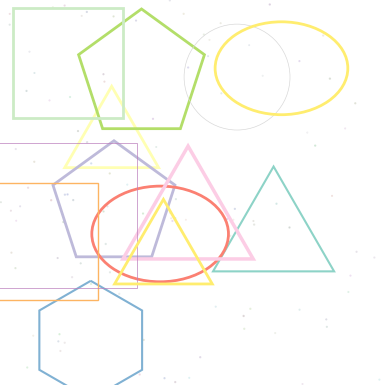[{"shape": "triangle", "thickness": 1.5, "radius": 0.91, "center": [0.711, 0.386]}, {"shape": "triangle", "thickness": 2, "radius": 0.7, "center": [0.29, 0.635]}, {"shape": "pentagon", "thickness": 2, "radius": 0.83, "center": [0.296, 0.468]}, {"shape": "oval", "thickness": 2, "radius": 0.89, "center": [0.416, 0.392]}, {"shape": "hexagon", "thickness": 1.5, "radius": 0.77, "center": [0.236, 0.116]}, {"shape": "square", "thickness": 1, "radius": 0.76, "center": [0.101, 0.372]}, {"shape": "pentagon", "thickness": 2, "radius": 0.86, "center": [0.368, 0.805]}, {"shape": "triangle", "thickness": 2.5, "radius": 0.98, "center": [0.488, 0.425]}, {"shape": "circle", "thickness": 0.5, "radius": 0.69, "center": [0.616, 0.8]}, {"shape": "square", "thickness": 0.5, "radius": 0.94, "center": [0.168, 0.441]}, {"shape": "square", "thickness": 2, "radius": 0.71, "center": [0.177, 0.837]}, {"shape": "triangle", "thickness": 2, "radius": 0.73, "center": [0.425, 0.336]}, {"shape": "oval", "thickness": 2, "radius": 0.86, "center": [0.731, 0.823]}]